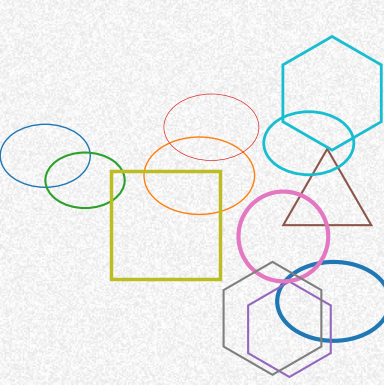[{"shape": "oval", "thickness": 3, "radius": 0.73, "center": [0.866, 0.217]}, {"shape": "oval", "thickness": 1, "radius": 0.58, "center": [0.117, 0.595]}, {"shape": "oval", "thickness": 1, "radius": 0.72, "center": [0.518, 0.544]}, {"shape": "oval", "thickness": 1.5, "radius": 0.52, "center": [0.221, 0.532]}, {"shape": "oval", "thickness": 0.5, "radius": 0.62, "center": [0.549, 0.669]}, {"shape": "hexagon", "thickness": 1.5, "radius": 0.62, "center": [0.752, 0.145]}, {"shape": "triangle", "thickness": 1.5, "radius": 0.66, "center": [0.85, 0.481]}, {"shape": "circle", "thickness": 3, "radius": 0.58, "center": [0.736, 0.386]}, {"shape": "hexagon", "thickness": 1.5, "radius": 0.73, "center": [0.708, 0.173]}, {"shape": "square", "thickness": 2.5, "radius": 0.7, "center": [0.43, 0.416]}, {"shape": "hexagon", "thickness": 2, "radius": 0.74, "center": [0.863, 0.758]}, {"shape": "oval", "thickness": 2, "radius": 0.58, "center": [0.802, 0.628]}]